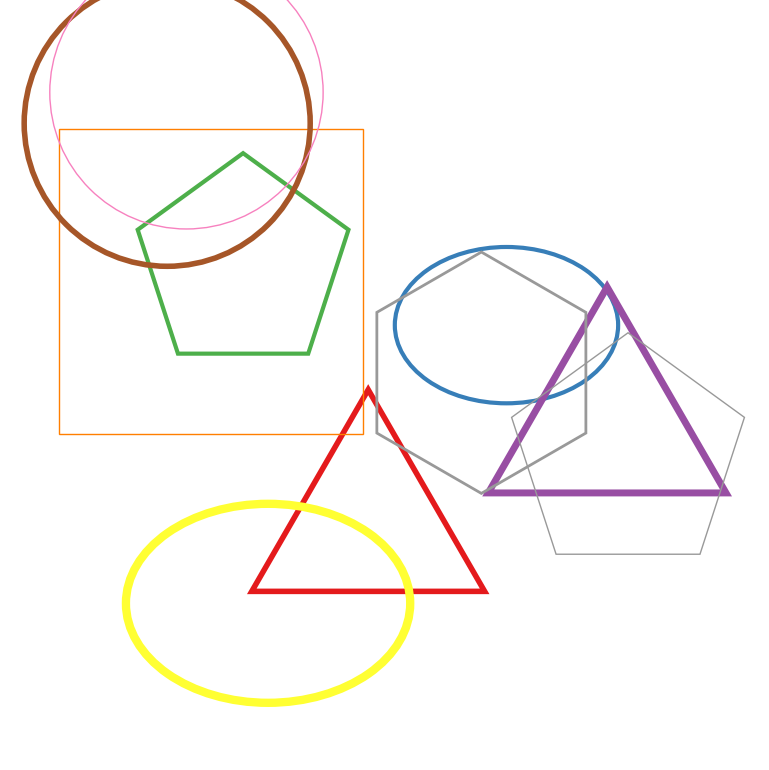[{"shape": "triangle", "thickness": 2, "radius": 0.87, "center": [0.478, 0.319]}, {"shape": "oval", "thickness": 1.5, "radius": 0.73, "center": [0.658, 0.578]}, {"shape": "pentagon", "thickness": 1.5, "radius": 0.72, "center": [0.316, 0.657]}, {"shape": "triangle", "thickness": 2.5, "radius": 0.89, "center": [0.788, 0.449]}, {"shape": "square", "thickness": 0.5, "radius": 0.99, "center": [0.274, 0.634]}, {"shape": "oval", "thickness": 3, "radius": 0.92, "center": [0.348, 0.216]}, {"shape": "circle", "thickness": 2, "radius": 0.93, "center": [0.217, 0.84]}, {"shape": "circle", "thickness": 0.5, "radius": 0.89, "center": [0.242, 0.88]}, {"shape": "hexagon", "thickness": 1, "radius": 0.78, "center": [0.625, 0.516]}, {"shape": "pentagon", "thickness": 0.5, "radius": 0.79, "center": [0.816, 0.409]}]